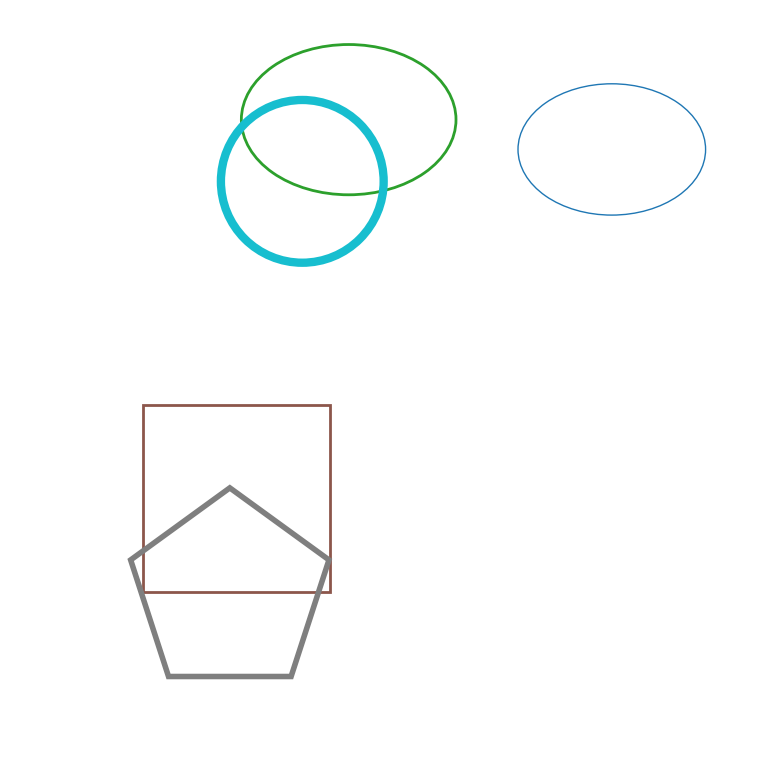[{"shape": "oval", "thickness": 0.5, "radius": 0.61, "center": [0.795, 0.806]}, {"shape": "oval", "thickness": 1, "radius": 0.7, "center": [0.453, 0.845]}, {"shape": "square", "thickness": 1, "radius": 0.61, "center": [0.307, 0.353]}, {"shape": "pentagon", "thickness": 2, "radius": 0.68, "center": [0.298, 0.231]}, {"shape": "circle", "thickness": 3, "radius": 0.53, "center": [0.393, 0.764]}]